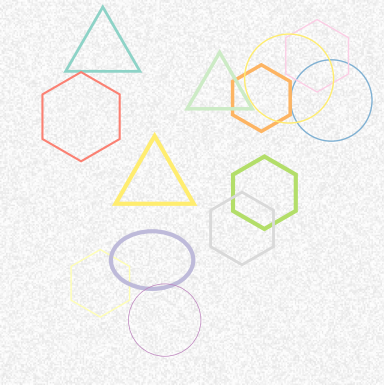[{"shape": "triangle", "thickness": 2, "radius": 0.56, "center": [0.267, 0.87]}, {"shape": "hexagon", "thickness": 1, "radius": 0.44, "center": [0.261, 0.264]}, {"shape": "oval", "thickness": 3, "radius": 0.53, "center": [0.395, 0.324]}, {"shape": "hexagon", "thickness": 1.5, "radius": 0.58, "center": [0.211, 0.697]}, {"shape": "circle", "thickness": 1, "radius": 0.53, "center": [0.861, 0.739]}, {"shape": "hexagon", "thickness": 2.5, "radius": 0.43, "center": [0.679, 0.745]}, {"shape": "hexagon", "thickness": 3, "radius": 0.47, "center": [0.687, 0.499]}, {"shape": "hexagon", "thickness": 1, "radius": 0.47, "center": [0.824, 0.855]}, {"shape": "hexagon", "thickness": 2, "radius": 0.47, "center": [0.629, 0.407]}, {"shape": "circle", "thickness": 0.5, "radius": 0.47, "center": [0.428, 0.169]}, {"shape": "triangle", "thickness": 2.5, "radius": 0.49, "center": [0.571, 0.766]}, {"shape": "circle", "thickness": 1, "radius": 0.58, "center": [0.751, 0.796]}, {"shape": "triangle", "thickness": 3, "radius": 0.59, "center": [0.402, 0.529]}]